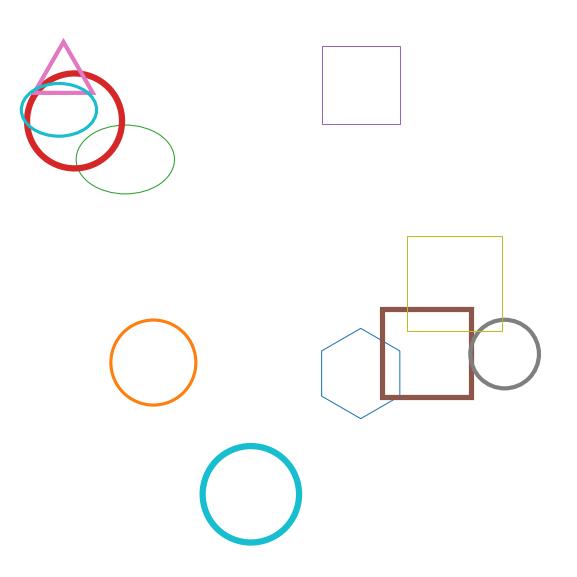[{"shape": "hexagon", "thickness": 0.5, "radius": 0.39, "center": [0.625, 0.352]}, {"shape": "circle", "thickness": 1.5, "radius": 0.37, "center": [0.266, 0.371]}, {"shape": "oval", "thickness": 0.5, "radius": 0.43, "center": [0.217, 0.723]}, {"shape": "circle", "thickness": 3, "radius": 0.41, "center": [0.129, 0.79]}, {"shape": "square", "thickness": 0.5, "radius": 0.34, "center": [0.625, 0.853]}, {"shape": "square", "thickness": 2.5, "radius": 0.38, "center": [0.738, 0.388]}, {"shape": "triangle", "thickness": 2, "radius": 0.29, "center": [0.11, 0.868]}, {"shape": "circle", "thickness": 2, "radius": 0.3, "center": [0.874, 0.386]}, {"shape": "square", "thickness": 0.5, "radius": 0.41, "center": [0.787, 0.508]}, {"shape": "circle", "thickness": 3, "radius": 0.42, "center": [0.434, 0.143]}, {"shape": "oval", "thickness": 1.5, "radius": 0.33, "center": [0.102, 0.809]}]